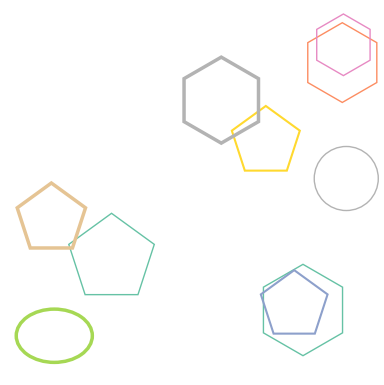[{"shape": "hexagon", "thickness": 1, "radius": 0.59, "center": [0.787, 0.195]}, {"shape": "pentagon", "thickness": 1, "radius": 0.58, "center": [0.29, 0.329]}, {"shape": "hexagon", "thickness": 1, "radius": 0.52, "center": [0.889, 0.837]}, {"shape": "pentagon", "thickness": 1.5, "radius": 0.46, "center": [0.764, 0.207]}, {"shape": "hexagon", "thickness": 1, "radius": 0.4, "center": [0.892, 0.884]}, {"shape": "oval", "thickness": 2.5, "radius": 0.49, "center": [0.141, 0.128]}, {"shape": "pentagon", "thickness": 1.5, "radius": 0.46, "center": [0.69, 0.632]}, {"shape": "pentagon", "thickness": 2.5, "radius": 0.47, "center": [0.133, 0.431]}, {"shape": "hexagon", "thickness": 2.5, "radius": 0.56, "center": [0.575, 0.74]}, {"shape": "circle", "thickness": 1, "radius": 0.42, "center": [0.899, 0.536]}]